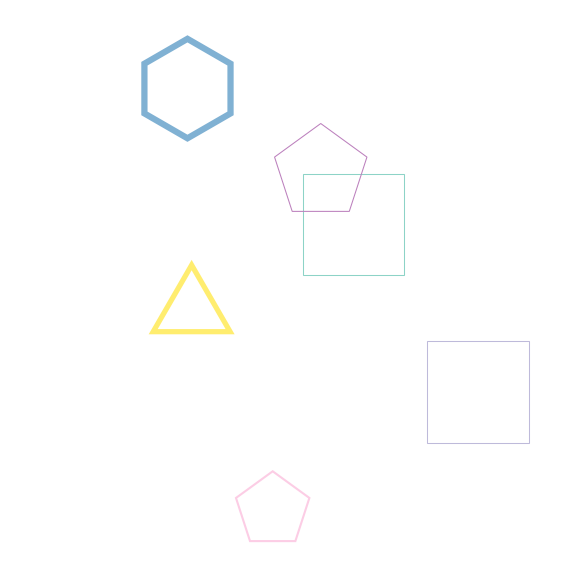[{"shape": "square", "thickness": 0.5, "radius": 0.44, "center": [0.612, 0.611]}, {"shape": "square", "thickness": 0.5, "radius": 0.44, "center": [0.828, 0.32]}, {"shape": "hexagon", "thickness": 3, "radius": 0.43, "center": [0.325, 0.846]}, {"shape": "pentagon", "thickness": 1, "radius": 0.33, "center": [0.472, 0.116]}, {"shape": "pentagon", "thickness": 0.5, "radius": 0.42, "center": [0.555, 0.701]}, {"shape": "triangle", "thickness": 2.5, "radius": 0.38, "center": [0.332, 0.463]}]